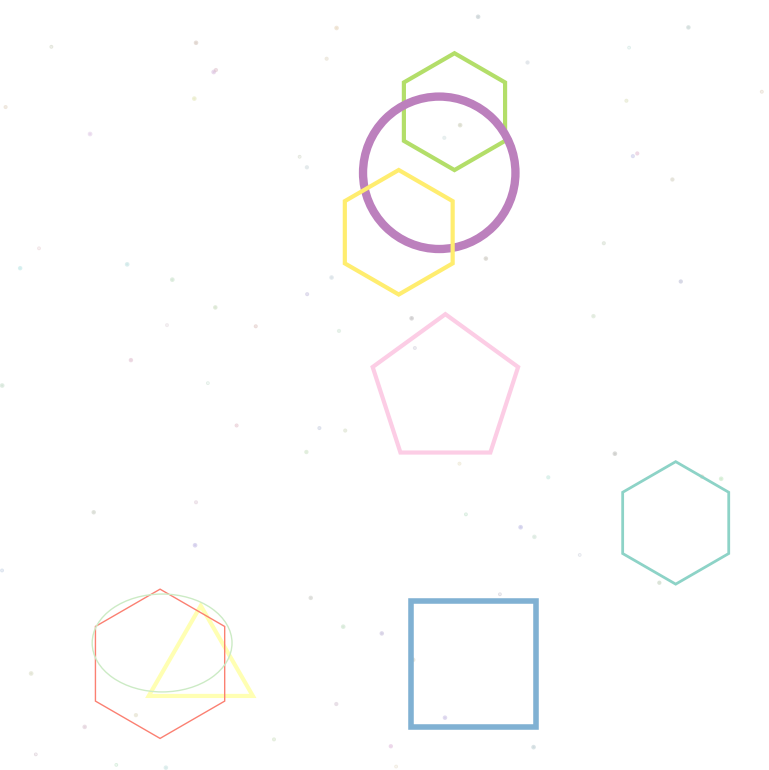[{"shape": "hexagon", "thickness": 1, "radius": 0.4, "center": [0.878, 0.321]}, {"shape": "triangle", "thickness": 1.5, "radius": 0.39, "center": [0.261, 0.135]}, {"shape": "hexagon", "thickness": 0.5, "radius": 0.48, "center": [0.208, 0.138]}, {"shape": "square", "thickness": 2, "radius": 0.41, "center": [0.615, 0.137]}, {"shape": "hexagon", "thickness": 1.5, "radius": 0.38, "center": [0.59, 0.855]}, {"shape": "pentagon", "thickness": 1.5, "radius": 0.5, "center": [0.578, 0.493]}, {"shape": "circle", "thickness": 3, "radius": 0.49, "center": [0.57, 0.776]}, {"shape": "oval", "thickness": 0.5, "radius": 0.45, "center": [0.211, 0.165]}, {"shape": "hexagon", "thickness": 1.5, "radius": 0.4, "center": [0.518, 0.698]}]